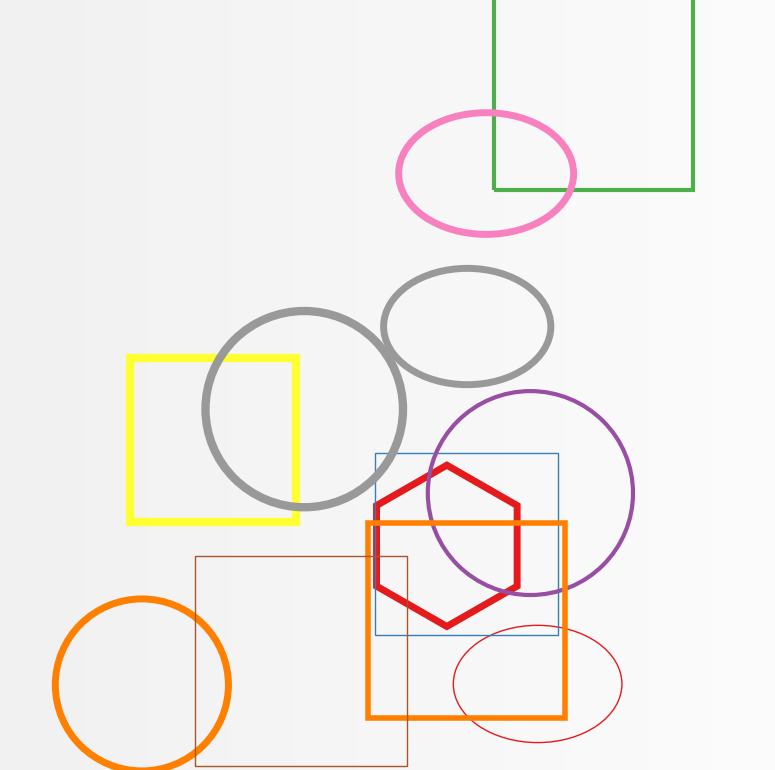[{"shape": "hexagon", "thickness": 2.5, "radius": 0.52, "center": [0.577, 0.291]}, {"shape": "oval", "thickness": 0.5, "radius": 0.54, "center": [0.694, 0.112]}, {"shape": "square", "thickness": 0.5, "radius": 0.59, "center": [0.602, 0.293]}, {"shape": "square", "thickness": 1.5, "radius": 0.64, "center": [0.766, 0.881]}, {"shape": "circle", "thickness": 1.5, "radius": 0.66, "center": [0.684, 0.36]}, {"shape": "circle", "thickness": 2.5, "radius": 0.56, "center": [0.183, 0.11]}, {"shape": "square", "thickness": 2, "radius": 0.63, "center": [0.602, 0.194]}, {"shape": "square", "thickness": 3, "radius": 0.53, "center": [0.275, 0.429]}, {"shape": "square", "thickness": 0.5, "radius": 0.68, "center": [0.388, 0.142]}, {"shape": "oval", "thickness": 2.5, "radius": 0.56, "center": [0.627, 0.775]}, {"shape": "circle", "thickness": 3, "radius": 0.64, "center": [0.393, 0.469]}, {"shape": "oval", "thickness": 2.5, "radius": 0.54, "center": [0.603, 0.576]}]